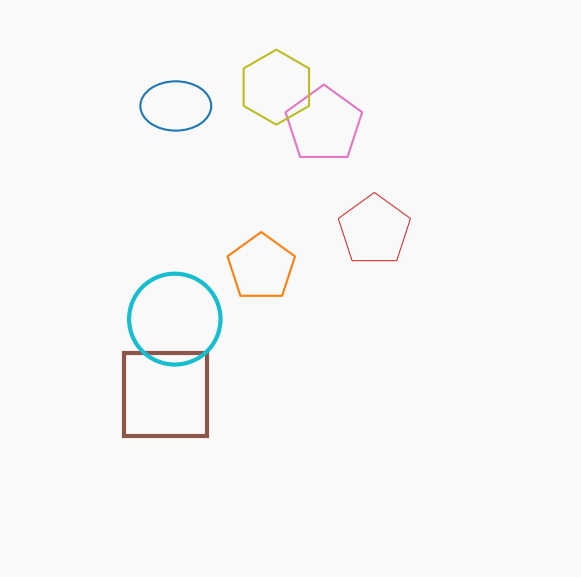[{"shape": "oval", "thickness": 1, "radius": 0.3, "center": [0.302, 0.816]}, {"shape": "pentagon", "thickness": 1, "radius": 0.31, "center": [0.449, 0.536]}, {"shape": "pentagon", "thickness": 0.5, "radius": 0.33, "center": [0.644, 0.601]}, {"shape": "square", "thickness": 2, "radius": 0.36, "center": [0.285, 0.316]}, {"shape": "pentagon", "thickness": 1, "radius": 0.35, "center": [0.557, 0.783]}, {"shape": "hexagon", "thickness": 1, "radius": 0.32, "center": [0.475, 0.848]}, {"shape": "circle", "thickness": 2, "radius": 0.39, "center": [0.301, 0.447]}]